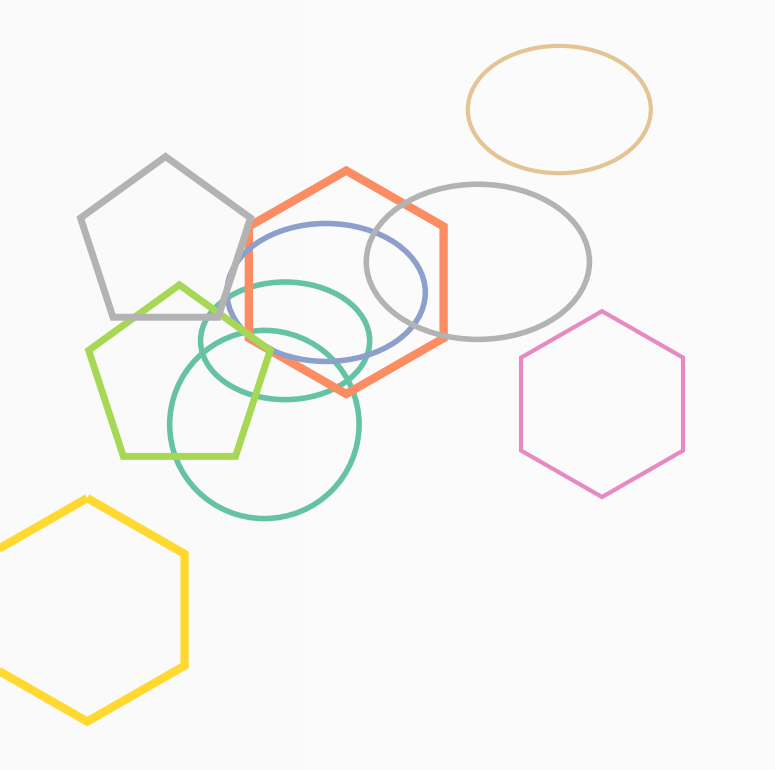[{"shape": "circle", "thickness": 2, "radius": 0.61, "center": [0.341, 0.449]}, {"shape": "oval", "thickness": 2, "radius": 0.55, "center": [0.368, 0.557]}, {"shape": "hexagon", "thickness": 3, "radius": 0.73, "center": [0.447, 0.633]}, {"shape": "oval", "thickness": 2, "radius": 0.64, "center": [0.421, 0.62]}, {"shape": "hexagon", "thickness": 1.5, "radius": 0.6, "center": [0.777, 0.475]}, {"shape": "pentagon", "thickness": 2.5, "radius": 0.62, "center": [0.232, 0.507]}, {"shape": "hexagon", "thickness": 3, "radius": 0.73, "center": [0.113, 0.208]}, {"shape": "oval", "thickness": 1.5, "radius": 0.59, "center": [0.722, 0.858]}, {"shape": "oval", "thickness": 2, "radius": 0.72, "center": [0.617, 0.66]}, {"shape": "pentagon", "thickness": 2.5, "radius": 0.58, "center": [0.214, 0.681]}]